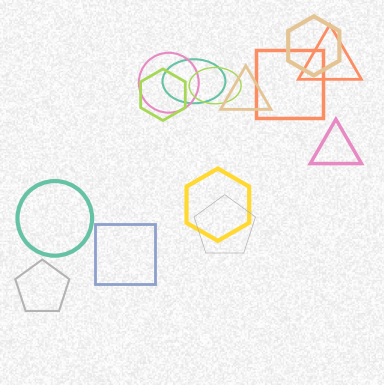[{"shape": "circle", "thickness": 3, "radius": 0.48, "center": [0.142, 0.433]}, {"shape": "oval", "thickness": 1.5, "radius": 0.41, "center": [0.504, 0.789]}, {"shape": "triangle", "thickness": 2, "radius": 0.47, "center": [0.857, 0.841]}, {"shape": "square", "thickness": 2.5, "radius": 0.44, "center": [0.752, 0.782]}, {"shape": "square", "thickness": 2, "radius": 0.39, "center": [0.325, 0.341]}, {"shape": "triangle", "thickness": 2.5, "radius": 0.38, "center": [0.872, 0.613]}, {"shape": "circle", "thickness": 1.5, "radius": 0.39, "center": [0.438, 0.785]}, {"shape": "hexagon", "thickness": 2, "radius": 0.33, "center": [0.423, 0.754]}, {"shape": "oval", "thickness": 1, "radius": 0.34, "center": [0.559, 0.778]}, {"shape": "hexagon", "thickness": 3, "radius": 0.47, "center": [0.566, 0.468]}, {"shape": "hexagon", "thickness": 3, "radius": 0.38, "center": [0.815, 0.881]}, {"shape": "triangle", "thickness": 2, "radius": 0.38, "center": [0.638, 0.754]}, {"shape": "pentagon", "thickness": 0.5, "radius": 0.42, "center": [0.584, 0.411]}, {"shape": "pentagon", "thickness": 1.5, "radius": 0.37, "center": [0.11, 0.252]}]